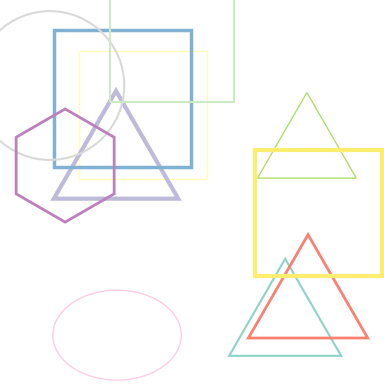[{"shape": "triangle", "thickness": 1.5, "radius": 0.84, "center": [0.741, 0.16]}, {"shape": "square", "thickness": 1, "radius": 0.83, "center": [0.371, 0.701]}, {"shape": "triangle", "thickness": 3, "radius": 0.93, "center": [0.301, 0.577]}, {"shape": "triangle", "thickness": 2, "radius": 0.89, "center": [0.8, 0.211]}, {"shape": "square", "thickness": 2.5, "radius": 0.89, "center": [0.319, 0.744]}, {"shape": "triangle", "thickness": 1, "radius": 0.74, "center": [0.797, 0.611]}, {"shape": "oval", "thickness": 1, "radius": 0.83, "center": [0.304, 0.129]}, {"shape": "circle", "thickness": 1.5, "radius": 0.97, "center": [0.129, 0.778]}, {"shape": "hexagon", "thickness": 2, "radius": 0.73, "center": [0.169, 0.57]}, {"shape": "square", "thickness": 1.5, "radius": 0.81, "center": [0.447, 0.896]}, {"shape": "square", "thickness": 3, "radius": 0.82, "center": [0.828, 0.447]}]